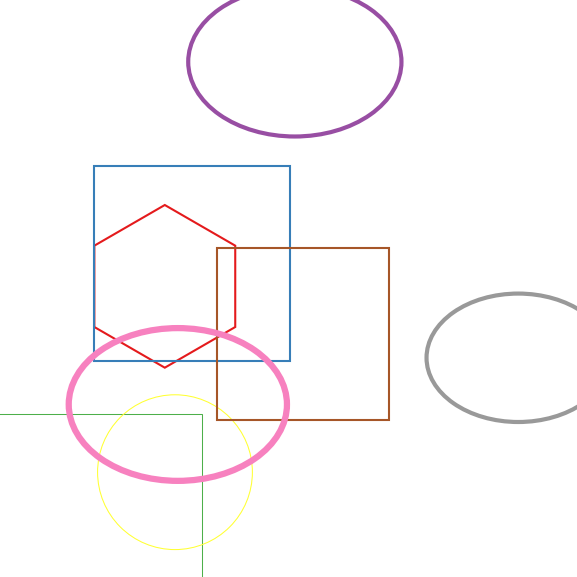[{"shape": "hexagon", "thickness": 1, "radius": 0.7, "center": [0.285, 0.503]}, {"shape": "square", "thickness": 1, "radius": 0.85, "center": [0.332, 0.543]}, {"shape": "square", "thickness": 0.5, "radius": 0.9, "center": [0.169, 0.101]}, {"shape": "oval", "thickness": 2, "radius": 0.92, "center": [0.511, 0.892]}, {"shape": "circle", "thickness": 0.5, "radius": 0.67, "center": [0.303, 0.182]}, {"shape": "square", "thickness": 1, "radius": 0.75, "center": [0.525, 0.42]}, {"shape": "oval", "thickness": 3, "radius": 0.94, "center": [0.308, 0.299]}, {"shape": "oval", "thickness": 2, "radius": 0.79, "center": [0.897, 0.38]}]